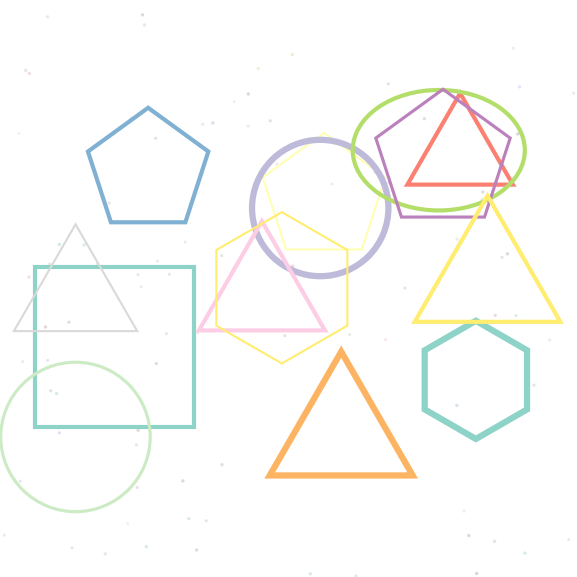[{"shape": "square", "thickness": 2, "radius": 0.69, "center": [0.198, 0.398]}, {"shape": "hexagon", "thickness": 3, "radius": 0.51, "center": [0.824, 0.341]}, {"shape": "pentagon", "thickness": 1, "radius": 0.56, "center": [0.561, 0.657]}, {"shape": "circle", "thickness": 3, "radius": 0.59, "center": [0.555, 0.639]}, {"shape": "triangle", "thickness": 2, "radius": 0.53, "center": [0.797, 0.732]}, {"shape": "pentagon", "thickness": 2, "radius": 0.55, "center": [0.257, 0.703]}, {"shape": "triangle", "thickness": 3, "radius": 0.71, "center": [0.591, 0.247]}, {"shape": "oval", "thickness": 2, "radius": 0.75, "center": [0.76, 0.739]}, {"shape": "triangle", "thickness": 2, "radius": 0.63, "center": [0.454, 0.49]}, {"shape": "triangle", "thickness": 1, "radius": 0.62, "center": [0.131, 0.487]}, {"shape": "pentagon", "thickness": 1.5, "radius": 0.61, "center": [0.767, 0.722]}, {"shape": "circle", "thickness": 1.5, "radius": 0.65, "center": [0.131, 0.243]}, {"shape": "triangle", "thickness": 2, "radius": 0.73, "center": [0.844, 0.515]}, {"shape": "hexagon", "thickness": 1, "radius": 0.66, "center": [0.488, 0.501]}]